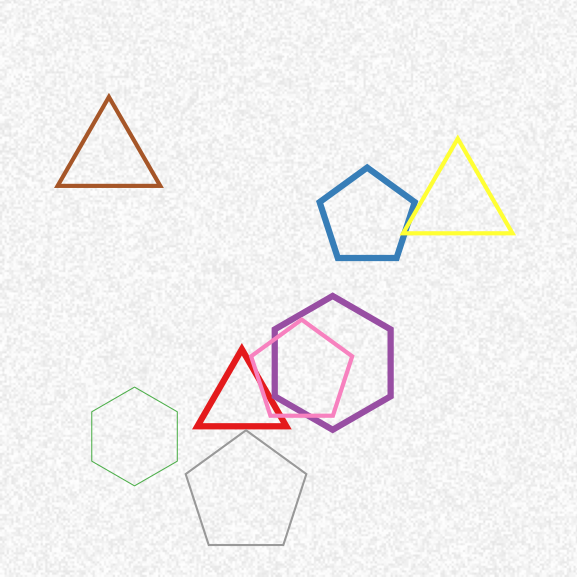[{"shape": "triangle", "thickness": 3, "radius": 0.44, "center": [0.419, 0.305]}, {"shape": "pentagon", "thickness": 3, "radius": 0.43, "center": [0.636, 0.622]}, {"shape": "hexagon", "thickness": 0.5, "radius": 0.43, "center": [0.233, 0.243]}, {"shape": "hexagon", "thickness": 3, "radius": 0.58, "center": [0.576, 0.371]}, {"shape": "triangle", "thickness": 2, "radius": 0.55, "center": [0.793, 0.65]}, {"shape": "triangle", "thickness": 2, "radius": 0.51, "center": [0.189, 0.729]}, {"shape": "pentagon", "thickness": 2, "radius": 0.46, "center": [0.522, 0.354]}, {"shape": "pentagon", "thickness": 1, "radius": 0.55, "center": [0.426, 0.144]}]